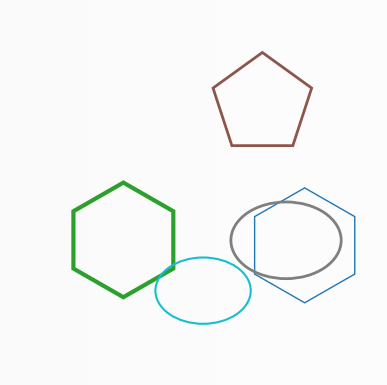[{"shape": "hexagon", "thickness": 1, "radius": 0.75, "center": [0.786, 0.363]}, {"shape": "hexagon", "thickness": 3, "radius": 0.74, "center": [0.318, 0.377]}, {"shape": "pentagon", "thickness": 2, "radius": 0.67, "center": [0.677, 0.73]}, {"shape": "oval", "thickness": 2, "radius": 0.71, "center": [0.738, 0.376]}, {"shape": "oval", "thickness": 1.5, "radius": 0.62, "center": [0.524, 0.245]}]